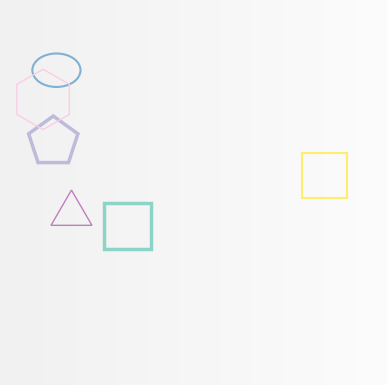[{"shape": "square", "thickness": 2.5, "radius": 0.3, "center": [0.33, 0.413]}, {"shape": "pentagon", "thickness": 2.5, "radius": 0.33, "center": [0.137, 0.632]}, {"shape": "oval", "thickness": 1.5, "radius": 0.31, "center": [0.146, 0.818]}, {"shape": "hexagon", "thickness": 1, "radius": 0.39, "center": [0.111, 0.742]}, {"shape": "triangle", "thickness": 1, "radius": 0.31, "center": [0.184, 0.445]}, {"shape": "square", "thickness": 1.5, "radius": 0.3, "center": [0.837, 0.545]}]